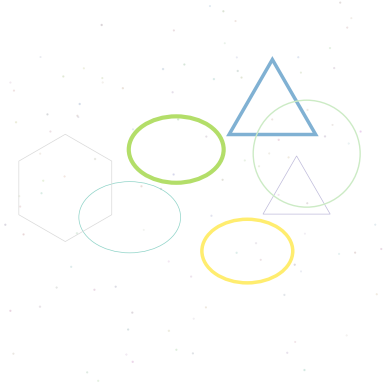[{"shape": "oval", "thickness": 0.5, "radius": 0.66, "center": [0.337, 0.436]}, {"shape": "triangle", "thickness": 0.5, "radius": 0.5, "center": [0.77, 0.494]}, {"shape": "triangle", "thickness": 2.5, "radius": 0.65, "center": [0.707, 0.716]}, {"shape": "oval", "thickness": 3, "radius": 0.62, "center": [0.458, 0.612]}, {"shape": "hexagon", "thickness": 0.5, "radius": 0.7, "center": [0.17, 0.512]}, {"shape": "circle", "thickness": 1, "radius": 0.69, "center": [0.797, 0.601]}, {"shape": "oval", "thickness": 2.5, "radius": 0.59, "center": [0.642, 0.348]}]